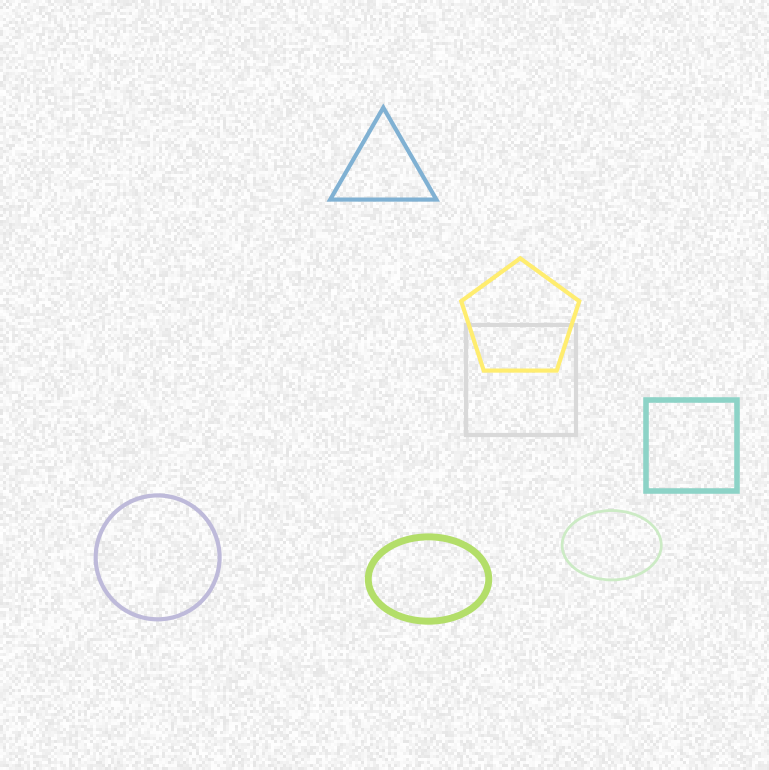[{"shape": "square", "thickness": 2, "radius": 0.3, "center": [0.898, 0.422]}, {"shape": "circle", "thickness": 1.5, "radius": 0.4, "center": [0.205, 0.276]}, {"shape": "triangle", "thickness": 1.5, "radius": 0.4, "center": [0.498, 0.781]}, {"shape": "oval", "thickness": 2.5, "radius": 0.39, "center": [0.557, 0.248]}, {"shape": "square", "thickness": 1.5, "radius": 0.36, "center": [0.677, 0.506]}, {"shape": "oval", "thickness": 1, "radius": 0.32, "center": [0.794, 0.292]}, {"shape": "pentagon", "thickness": 1.5, "radius": 0.4, "center": [0.676, 0.584]}]